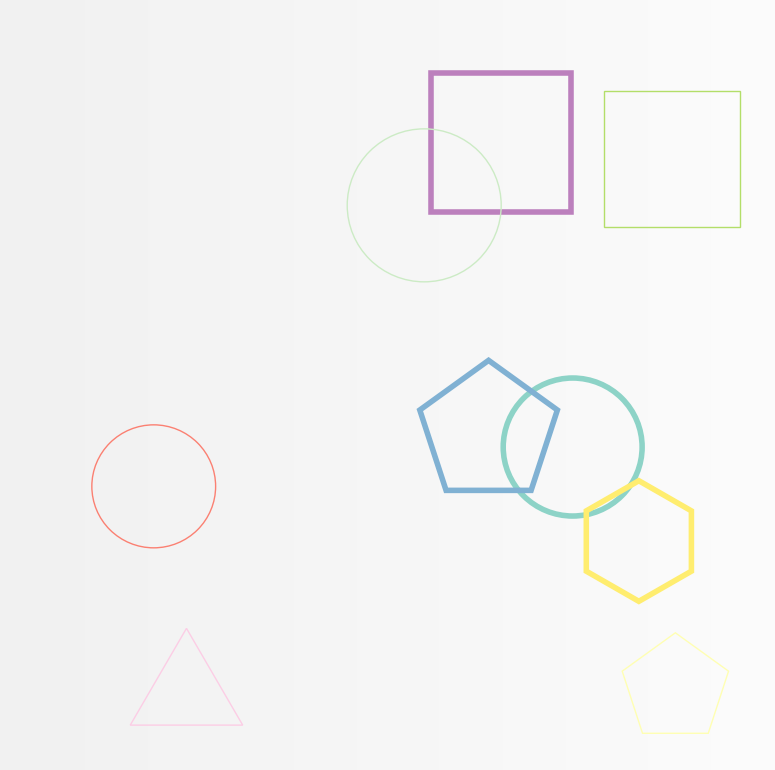[{"shape": "circle", "thickness": 2, "radius": 0.45, "center": [0.739, 0.419]}, {"shape": "pentagon", "thickness": 0.5, "radius": 0.36, "center": [0.871, 0.106]}, {"shape": "circle", "thickness": 0.5, "radius": 0.4, "center": [0.198, 0.368]}, {"shape": "pentagon", "thickness": 2, "radius": 0.47, "center": [0.63, 0.439]}, {"shape": "square", "thickness": 0.5, "radius": 0.44, "center": [0.867, 0.794]}, {"shape": "triangle", "thickness": 0.5, "radius": 0.42, "center": [0.241, 0.1]}, {"shape": "square", "thickness": 2, "radius": 0.45, "center": [0.646, 0.815]}, {"shape": "circle", "thickness": 0.5, "radius": 0.5, "center": [0.547, 0.733]}, {"shape": "hexagon", "thickness": 2, "radius": 0.39, "center": [0.824, 0.297]}]